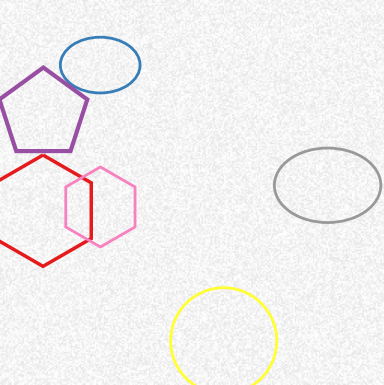[{"shape": "hexagon", "thickness": 2.5, "radius": 0.72, "center": [0.112, 0.453]}, {"shape": "oval", "thickness": 2, "radius": 0.52, "center": [0.26, 0.831]}, {"shape": "pentagon", "thickness": 3, "radius": 0.6, "center": [0.113, 0.705]}, {"shape": "circle", "thickness": 2, "radius": 0.69, "center": [0.581, 0.115]}, {"shape": "hexagon", "thickness": 2, "radius": 0.52, "center": [0.261, 0.462]}, {"shape": "oval", "thickness": 2, "radius": 0.69, "center": [0.851, 0.519]}]